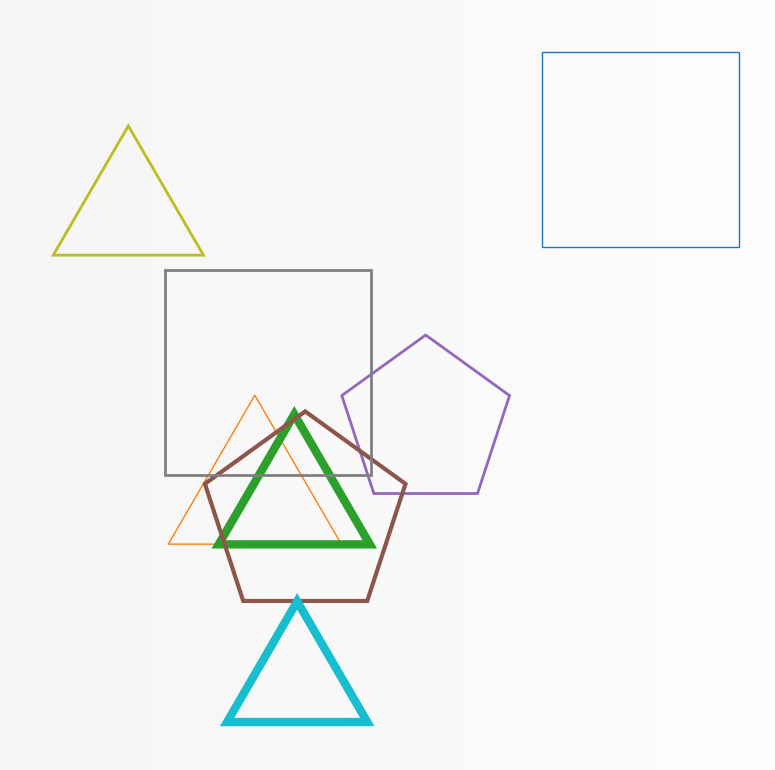[{"shape": "square", "thickness": 0.5, "radius": 0.63, "center": [0.826, 0.806]}, {"shape": "triangle", "thickness": 0.5, "radius": 0.64, "center": [0.329, 0.358]}, {"shape": "triangle", "thickness": 3, "radius": 0.56, "center": [0.38, 0.349]}, {"shape": "pentagon", "thickness": 1, "radius": 0.57, "center": [0.549, 0.451]}, {"shape": "pentagon", "thickness": 1.5, "radius": 0.68, "center": [0.394, 0.33]}, {"shape": "square", "thickness": 1, "radius": 0.67, "center": [0.346, 0.516]}, {"shape": "triangle", "thickness": 1, "radius": 0.56, "center": [0.166, 0.725]}, {"shape": "triangle", "thickness": 3, "radius": 0.52, "center": [0.383, 0.115]}]